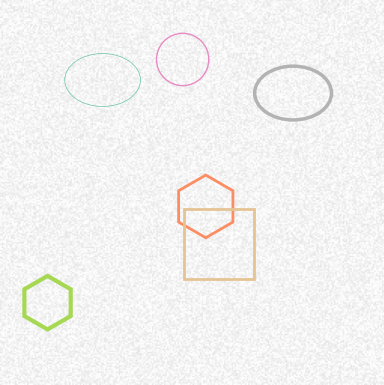[{"shape": "oval", "thickness": 0.5, "radius": 0.49, "center": [0.267, 0.792]}, {"shape": "hexagon", "thickness": 2, "radius": 0.41, "center": [0.534, 0.464]}, {"shape": "circle", "thickness": 1, "radius": 0.34, "center": [0.474, 0.845]}, {"shape": "hexagon", "thickness": 3, "radius": 0.35, "center": [0.124, 0.214]}, {"shape": "square", "thickness": 2, "radius": 0.46, "center": [0.569, 0.366]}, {"shape": "oval", "thickness": 2.5, "radius": 0.5, "center": [0.761, 0.758]}]